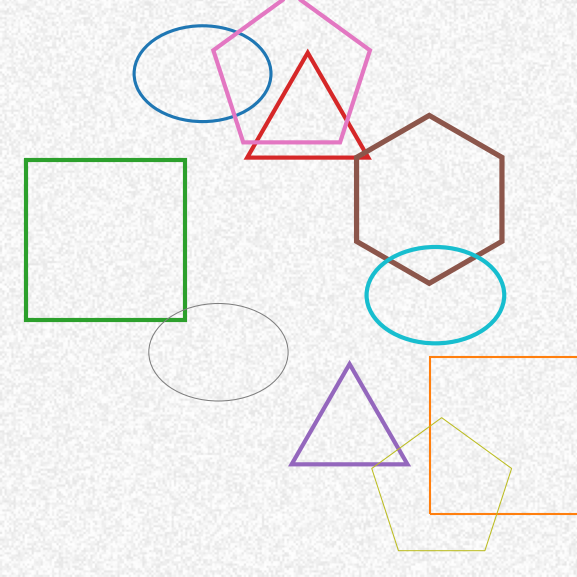[{"shape": "oval", "thickness": 1.5, "radius": 0.59, "center": [0.351, 0.872]}, {"shape": "square", "thickness": 1, "radius": 0.68, "center": [0.881, 0.245]}, {"shape": "square", "thickness": 2, "radius": 0.69, "center": [0.183, 0.583]}, {"shape": "triangle", "thickness": 2, "radius": 0.61, "center": [0.533, 0.787]}, {"shape": "triangle", "thickness": 2, "radius": 0.58, "center": [0.605, 0.253]}, {"shape": "hexagon", "thickness": 2.5, "radius": 0.73, "center": [0.743, 0.654]}, {"shape": "pentagon", "thickness": 2, "radius": 0.71, "center": [0.505, 0.868]}, {"shape": "oval", "thickness": 0.5, "radius": 0.6, "center": [0.378, 0.389]}, {"shape": "pentagon", "thickness": 0.5, "radius": 0.64, "center": [0.765, 0.149]}, {"shape": "oval", "thickness": 2, "radius": 0.6, "center": [0.754, 0.488]}]